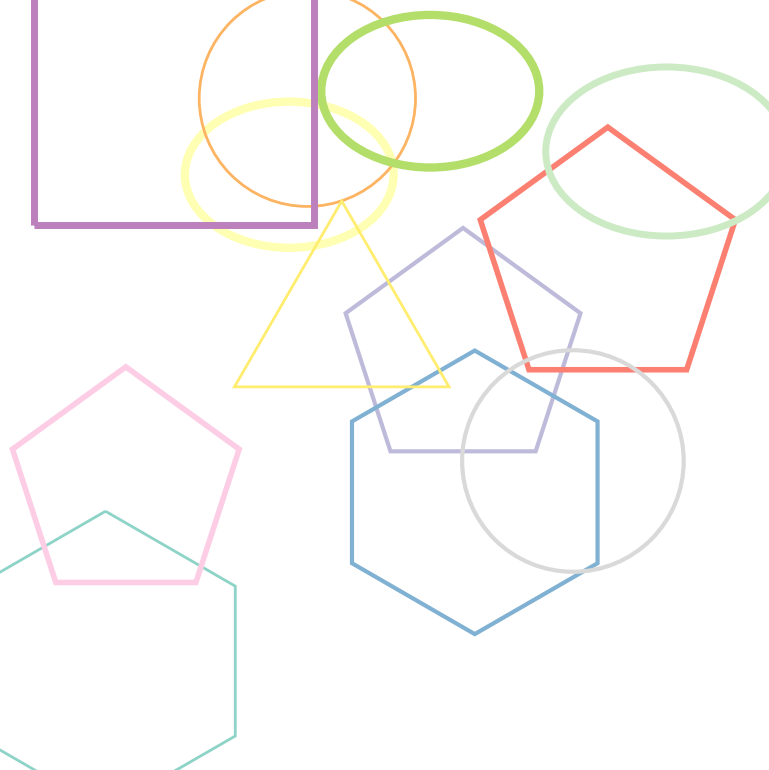[{"shape": "hexagon", "thickness": 1, "radius": 0.97, "center": [0.137, 0.141]}, {"shape": "oval", "thickness": 3, "radius": 0.68, "center": [0.376, 0.773]}, {"shape": "pentagon", "thickness": 1.5, "radius": 0.8, "center": [0.601, 0.544]}, {"shape": "pentagon", "thickness": 2, "radius": 0.87, "center": [0.789, 0.661]}, {"shape": "hexagon", "thickness": 1.5, "radius": 0.92, "center": [0.617, 0.361]}, {"shape": "circle", "thickness": 1, "radius": 0.7, "center": [0.399, 0.872]}, {"shape": "oval", "thickness": 3, "radius": 0.71, "center": [0.559, 0.882]}, {"shape": "pentagon", "thickness": 2, "radius": 0.77, "center": [0.163, 0.369]}, {"shape": "circle", "thickness": 1.5, "radius": 0.72, "center": [0.744, 0.401]}, {"shape": "square", "thickness": 2.5, "radius": 0.91, "center": [0.225, 0.889]}, {"shape": "oval", "thickness": 2.5, "radius": 0.78, "center": [0.866, 0.803]}, {"shape": "triangle", "thickness": 1, "radius": 0.8, "center": [0.444, 0.578]}]